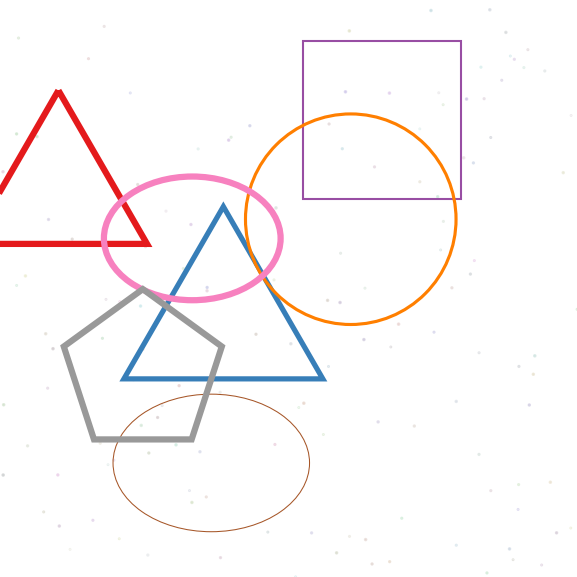[{"shape": "triangle", "thickness": 3, "radius": 0.89, "center": [0.101, 0.665]}, {"shape": "triangle", "thickness": 2.5, "radius": 0.99, "center": [0.387, 0.443]}, {"shape": "square", "thickness": 1, "radius": 0.68, "center": [0.662, 0.791]}, {"shape": "circle", "thickness": 1.5, "radius": 0.91, "center": [0.607, 0.62]}, {"shape": "oval", "thickness": 0.5, "radius": 0.85, "center": [0.366, 0.198]}, {"shape": "oval", "thickness": 3, "radius": 0.76, "center": [0.333, 0.586]}, {"shape": "pentagon", "thickness": 3, "radius": 0.72, "center": [0.247, 0.355]}]